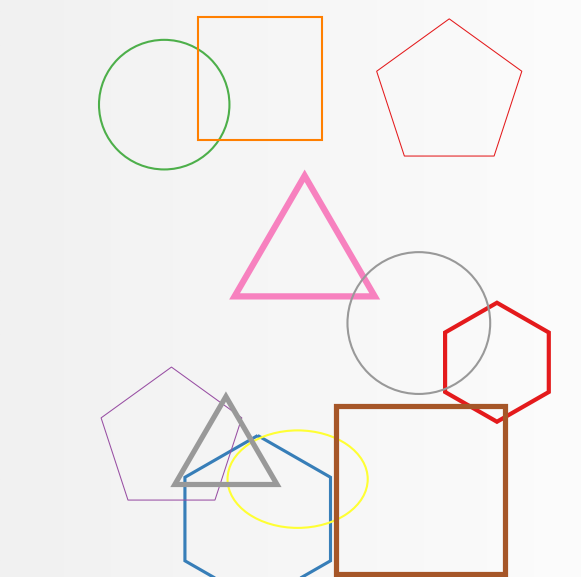[{"shape": "pentagon", "thickness": 0.5, "radius": 0.66, "center": [0.773, 0.835]}, {"shape": "hexagon", "thickness": 2, "radius": 0.52, "center": [0.855, 0.372]}, {"shape": "hexagon", "thickness": 1.5, "radius": 0.72, "center": [0.443, 0.1]}, {"shape": "circle", "thickness": 1, "radius": 0.56, "center": [0.283, 0.818]}, {"shape": "pentagon", "thickness": 0.5, "radius": 0.64, "center": [0.295, 0.236]}, {"shape": "square", "thickness": 1, "radius": 0.53, "center": [0.447, 0.864]}, {"shape": "oval", "thickness": 1, "radius": 0.6, "center": [0.512, 0.169]}, {"shape": "square", "thickness": 2.5, "radius": 0.73, "center": [0.723, 0.151]}, {"shape": "triangle", "thickness": 3, "radius": 0.7, "center": [0.524, 0.556]}, {"shape": "circle", "thickness": 1, "radius": 0.61, "center": [0.721, 0.44]}, {"shape": "triangle", "thickness": 2.5, "radius": 0.51, "center": [0.389, 0.211]}]